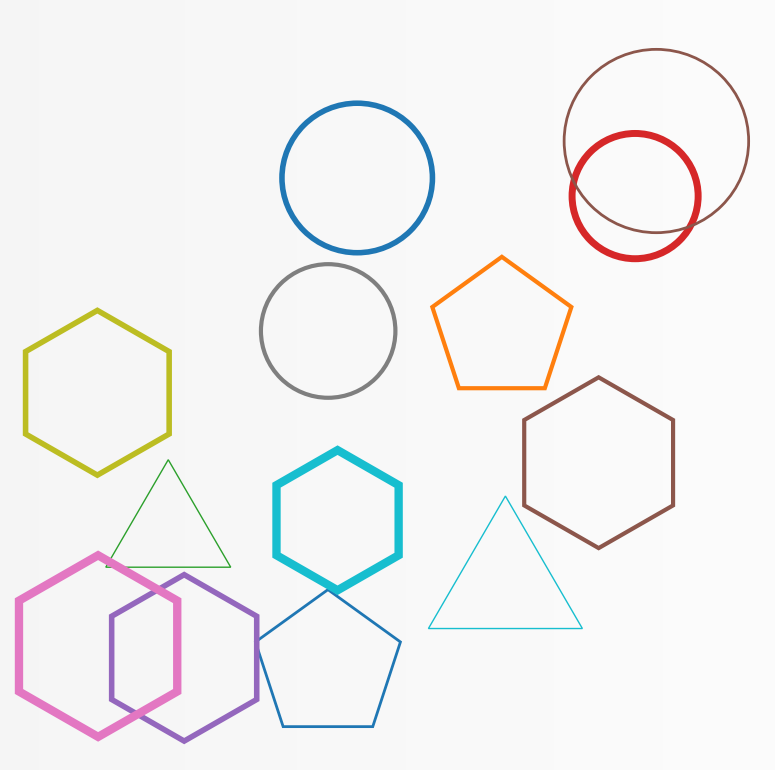[{"shape": "circle", "thickness": 2, "radius": 0.49, "center": [0.461, 0.769]}, {"shape": "pentagon", "thickness": 1, "radius": 0.49, "center": [0.423, 0.136]}, {"shape": "pentagon", "thickness": 1.5, "radius": 0.47, "center": [0.648, 0.572]}, {"shape": "triangle", "thickness": 0.5, "radius": 0.47, "center": [0.217, 0.31]}, {"shape": "circle", "thickness": 2.5, "radius": 0.41, "center": [0.82, 0.745]}, {"shape": "hexagon", "thickness": 2, "radius": 0.54, "center": [0.238, 0.146]}, {"shape": "hexagon", "thickness": 1.5, "radius": 0.55, "center": [0.772, 0.399]}, {"shape": "circle", "thickness": 1, "radius": 0.6, "center": [0.847, 0.817]}, {"shape": "hexagon", "thickness": 3, "radius": 0.59, "center": [0.127, 0.161]}, {"shape": "circle", "thickness": 1.5, "radius": 0.43, "center": [0.423, 0.57]}, {"shape": "hexagon", "thickness": 2, "radius": 0.53, "center": [0.126, 0.49]}, {"shape": "triangle", "thickness": 0.5, "radius": 0.57, "center": [0.652, 0.241]}, {"shape": "hexagon", "thickness": 3, "radius": 0.45, "center": [0.436, 0.324]}]